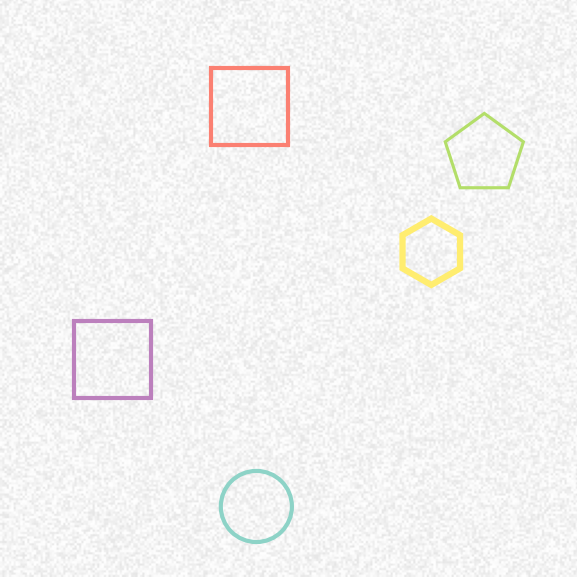[{"shape": "circle", "thickness": 2, "radius": 0.31, "center": [0.444, 0.122]}, {"shape": "square", "thickness": 2, "radius": 0.33, "center": [0.432, 0.814]}, {"shape": "pentagon", "thickness": 1.5, "radius": 0.36, "center": [0.839, 0.732]}, {"shape": "square", "thickness": 2, "radius": 0.33, "center": [0.195, 0.377]}, {"shape": "hexagon", "thickness": 3, "radius": 0.29, "center": [0.747, 0.563]}]